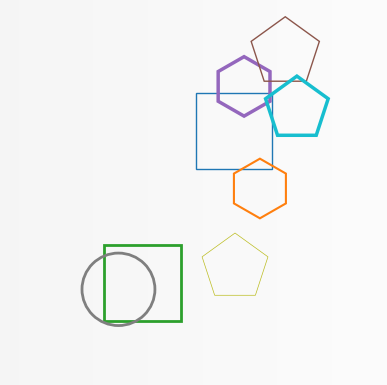[{"shape": "square", "thickness": 1, "radius": 0.49, "center": [0.604, 0.66]}, {"shape": "hexagon", "thickness": 1.5, "radius": 0.39, "center": [0.671, 0.51]}, {"shape": "square", "thickness": 2, "radius": 0.5, "center": [0.368, 0.265]}, {"shape": "hexagon", "thickness": 2.5, "radius": 0.39, "center": [0.63, 0.776]}, {"shape": "pentagon", "thickness": 1, "radius": 0.46, "center": [0.736, 0.864]}, {"shape": "circle", "thickness": 2, "radius": 0.47, "center": [0.306, 0.249]}, {"shape": "pentagon", "thickness": 0.5, "radius": 0.45, "center": [0.607, 0.305]}, {"shape": "pentagon", "thickness": 2.5, "radius": 0.42, "center": [0.766, 0.717]}]